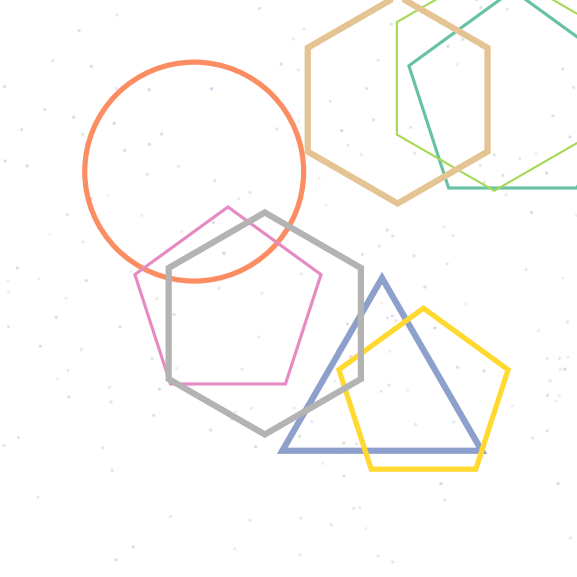[{"shape": "pentagon", "thickness": 1.5, "radius": 0.95, "center": [0.888, 0.827]}, {"shape": "circle", "thickness": 2.5, "radius": 0.95, "center": [0.336, 0.702]}, {"shape": "triangle", "thickness": 3, "radius": 1.0, "center": [0.662, 0.318]}, {"shape": "pentagon", "thickness": 1.5, "radius": 0.85, "center": [0.395, 0.471]}, {"shape": "hexagon", "thickness": 1, "radius": 0.97, "center": [0.856, 0.863]}, {"shape": "pentagon", "thickness": 2.5, "radius": 0.77, "center": [0.733, 0.311]}, {"shape": "hexagon", "thickness": 3, "radius": 0.9, "center": [0.689, 0.827]}, {"shape": "hexagon", "thickness": 3, "radius": 0.96, "center": [0.459, 0.439]}]